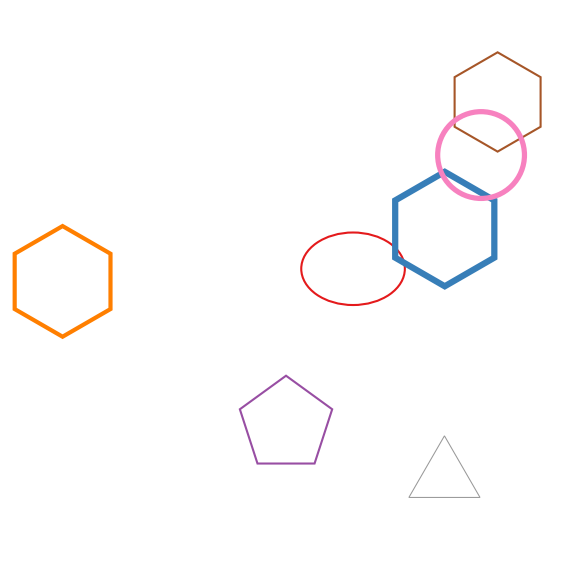[{"shape": "oval", "thickness": 1, "radius": 0.45, "center": [0.611, 0.534]}, {"shape": "hexagon", "thickness": 3, "radius": 0.5, "center": [0.77, 0.603]}, {"shape": "pentagon", "thickness": 1, "radius": 0.42, "center": [0.495, 0.264]}, {"shape": "hexagon", "thickness": 2, "radius": 0.48, "center": [0.108, 0.512]}, {"shape": "hexagon", "thickness": 1, "radius": 0.43, "center": [0.862, 0.823]}, {"shape": "circle", "thickness": 2.5, "radius": 0.38, "center": [0.833, 0.731]}, {"shape": "triangle", "thickness": 0.5, "radius": 0.36, "center": [0.77, 0.173]}]